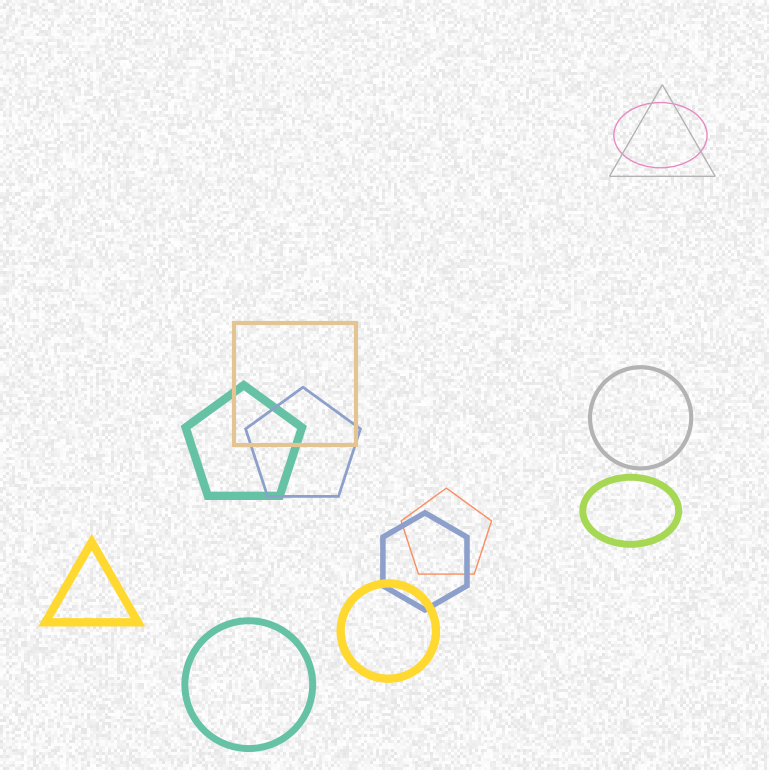[{"shape": "circle", "thickness": 2.5, "radius": 0.41, "center": [0.323, 0.111]}, {"shape": "pentagon", "thickness": 3, "radius": 0.4, "center": [0.317, 0.42]}, {"shape": "pentagon", "thickness": 0.5, "radius": 0.31, "center": [0.58, 0.304]}, {"shape": "pentagon", "thickness": 1, "radius": 0.39, "center": [0.394, 0.419]}, {"shape": "hexagon", "thickness": 2, "radius": 0.32, "center": [0.552, 0.271]}, {"shape": "oval", "thickness": 0.5, "radius": 0.3, "center": [0.858, 0.824]}, {"shape": "oval", "thickness": 2.5, "radius": 0.31, "center": [0.819, 0.337]}, {"shape": "triangle", "thickness": 3, "radius": 0.35, "center": [0.119, 0.227]}, {"shape": "circle", "thickness": 3, "radius": 0.31, "center": [0.504, 0.18]}, {"shape": "square", "thickness": 1.5, "radius": 0.4, "center": [0.384, 0.501]}, {"shape": "circle", "thickness": 1.5, "radius": 0.33, "center": [0.832, 0.457]}, {"shape": "triangle", "thickness": 0.5, "radius": 0.4, "center": [0.86, 0.811]}]